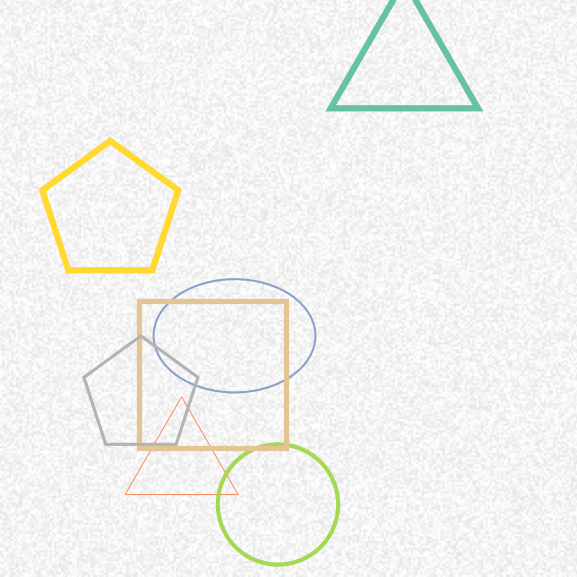[{"shape": "triangle", "thickness": 3, "radius": 0.74, "center": [0.7, 0.885]}, {"shape": "triangle", "thickness": 0.5, "radius": 0.56, "center": [0.314, 0.199]}, {"shape": "oval", "thickness": 1, "radius": 0.7, "center": [0.406, 0.418]}, {"shape": "circle", "thickness": 2, "radius": 0.52, "center": [0.481, 0.126]}, {"shape": "pentagon", "thickness": 3, "radius": 0.62, "center": [0.191, 0.631]}, {"shape": "square", "thickness": 2.5, "radius": 0.64, "center": [0.368, 0.351]}, {"shape": "pentagon", "thickness": 1.5, "radius": 0.52, "center": [0.244, 0.314]}]